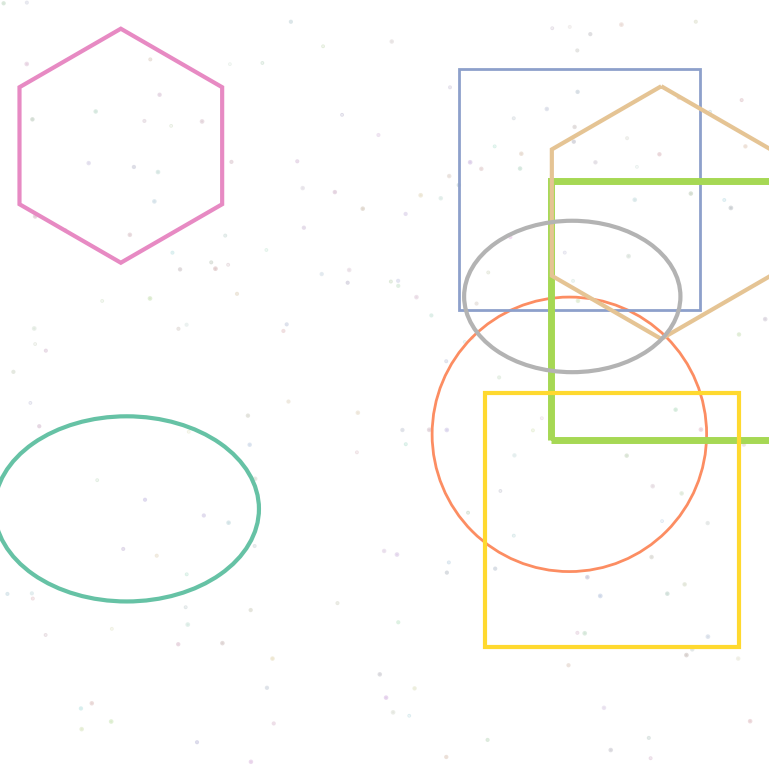[{"shape": "oval", "thickness": 1.5, "radius": 0.86, "center": [0.165, 0.339]}, {"shape": "circle", "thickness": 1, "radius": 0.89, "center": [0.739, 0.436]}, {"shape": "square", "thickness": 1, "radius": 0.78, "center": [0.753, 0.754]}, {"shape": "hexagon", "thickness": 1.5, "radius": 0.76, "center": [0.157, 0.811]}, {"shape": "square", "thickness": 2.5, "radius": 0.84, "center": [0.884, 0.597]}, {"shape": "square", "thickness": 1.5, "radius": 0.83, "center": [0.795, 0.324]}, {"shape": "hexagon", "thickness": 1.5, "radius": 0.82, "center": [0.859, 0.724]}, {"shape": "oval", "thickness": 1.5, "radius": 0.7, "center": [0.743, 0.615]}]